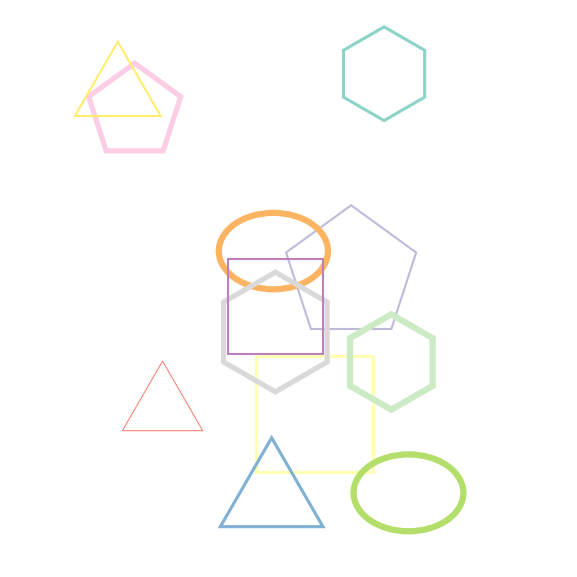[{"shape": "hexagon", "thickness": 1.5, "radius": 0.41, "center": [0.665, 0.871]}, {"shape": "square", "thickness": 1.5, "radius": 0.51, "center": [0.545, 0.282]}, {"shape": "pentagon", "thickness": 1, "radius": 0.59, "center": [0.608, 0.525]}, {"shape": "triangle", "thickness": 0.5, "radius": 0.4, "center": [0.281, 0.293]}, {"shape": "triangle", "thickness": 1.5, "radius": 0.51, "center": [0.47, 0.138]}, {"shape": "oval", "thickness": 3, "radius": 0.47, "center": [0.473, 0.564]}, {"shape": "oval", "thickness": 3, "radius": 0.48, "center": [0.707, 0.146]}, {"shape": "pentagon", "thickness": 2.5, "radius": 0.42, "center": [0.233, 0.806]}, {"shape": "hexagon", "thickness": 2.5, "radius": 0.52, "center": [0.477, 0.424]}, {"shape": "square", "thickness": 1, "radius": 0.41, "center": [0.477, 0.469]}, {"shape": "hexagon", "thickness": 3, "radius": 0.41, "center": [0.678, 0.372]}, {"shape": "triangle", "thickness": 1, "radius": 0.43, "center": [0.204, 0.841]}]